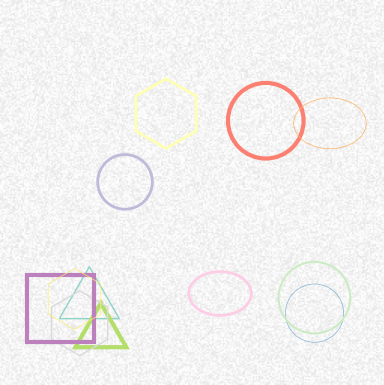[{"shape": "triangle", "thickness": 1, "radius": 0.45, "center": [0.232, 0.217]}, {"shape": "hexagon", "thickness": 2, "radius": 0.45, "center": [0.431, 0.705]}, {"shape": "circle", "thickness": 2, "radius": 0.35, "center": [0.325, 0.528]}, {"shape": "circle", "thickness": 3, "radius": 0.49, "center": [0.69, 0.686]}, {"shape": "circle", "thickness": 0.5, "radius": 0.38, "center": [0.817, 0.187]}, {"shape": "oval", "thickness": 0.5, "radius": 0.47, "center": [0.857, 0.68]}, {"shape": "triangle", "thickness": 3, "radius": 0.38, "center": [0.262, 0.136]}, {"shape": "oval", "thickness": 2, "radius": 0.41, "center": [0.572, 0.238]}, {"shape": "hexagon", "thickness": 1, "radius": 0.42, "center": [0.207, 0.16]}, {"shape": "square", "thickness": 3, "radius": 0.43, "center": [0.157, 0.198]}, {"shape": "circle", "thickness": 1.5, "radius": 0.47, "center": [0.817, 0.227]}, {"shape": "hexagon", "thickness": 0.5, "radius": 0.39, "center": [0.194, 0.223]}]